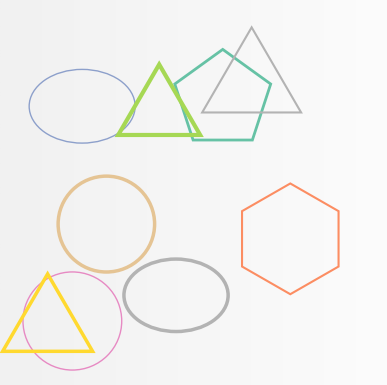[{"shape": "pentagon", "thickness": 2, "radius": 0.65, "center": [0.575, 0.742]}, {"shape": "hexagon", "thickness": 1.5, "radius": 0.72, "center": [0.749, 0.38]}, {"shape": "oval", "thickness": 1, "radius": 0.68, "center": [0.212, 0.724]}, {"shape": "circle", "thickness": 1, "radius": 0.64, "center": [0.187, 0.166]}, {"shape": "triangle", "thickness": 3, "radius": 0.61, "center": [0.411, 0.71]}, {"shape": "triangle", "thickness": 2.5, "radius": 0.67, "center": [0.123, 0.154]}, {"shape": "circle", "thickness": 2.5, "radius": 0.62, "center": [0.274, 0.418]}, {"shape": "oval", "thickness": 2.5, "radius": 0.67, "center": [0.454, 0.233]}, {"shape": "triangle", "thickness": 1.5, "radius": 0.74, "center": [0.649, 0.782]}]